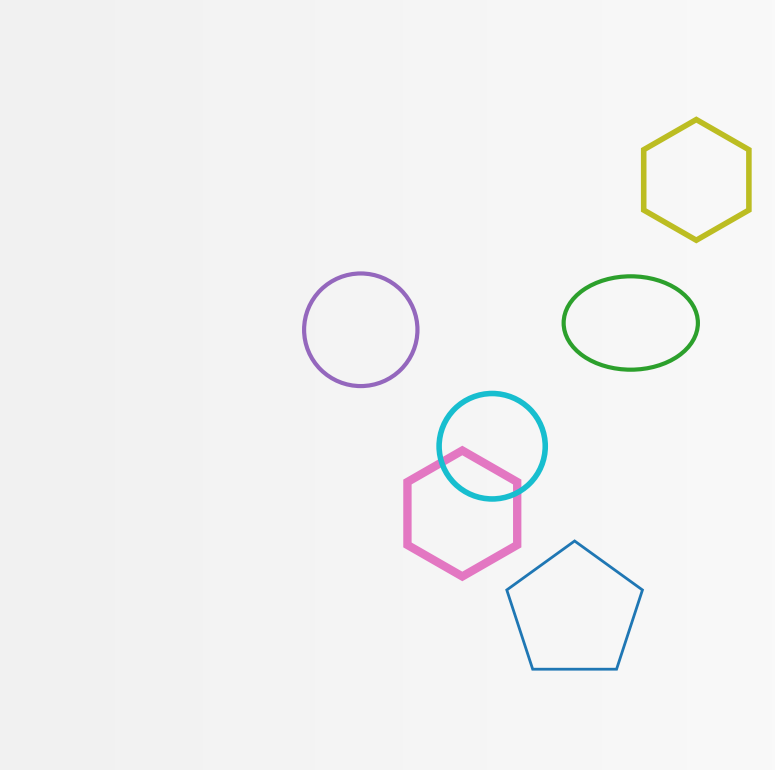[{"shape": "pentagon", "thickness": 1, "radius": 0.46, "center": [0.741, 0.205]}, {"shape": "oval", "thickness": 1.5, "radius": 0.43, "center": [0.814, 0.581]}, {"shape": "circle", "thickness": 1.5, "radius": 0.37, "center": [0.466, 0.572]}, {"shape": "hexagon", "thickness": 3, "radius": 0.41, "center": [0.597, 0.333]}, {"shape": "hexagon", "thickness": 2, "radius": 0.39, "center": [0.898, 0.766]}, {"shape": "circle", "thickness": 2, "radius": 0.34, "center": [0.635, 0.42]}]